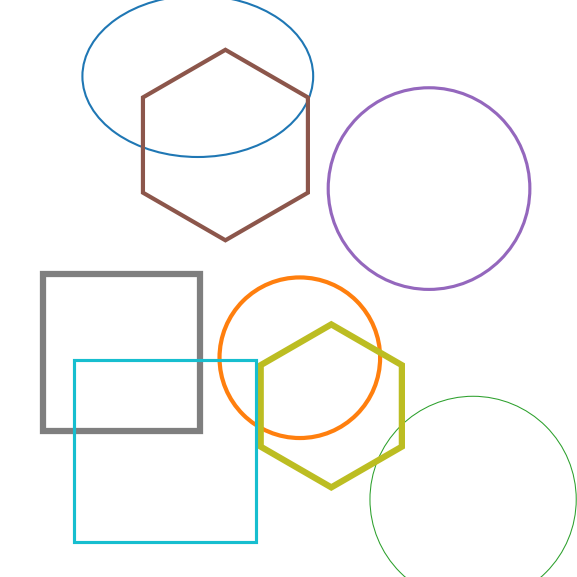[{"shape": "oval", "thickness": 1, "radius": 1.0, "center": [0.342, 0.867]}, {"shape": "circle", "thickness": 2, "radius": 0.7, "center": [0.519, 0.38]}, {"shape": "circle", "thickness": 0.5, "radius": 0.89, "center": [0.819, 0.134]}, {"shape": "circle", "thickness": 1.5, "radius": 0.87, "center": [0.743, 0.673]}, {"shape": "hexagon", "thickness": 2, "radius": 0.82, "center": [0.39, 0.748]}, {"shape": "square", "thickness": 3, "radius": 0.68, "center": [0.21, 0.388]}, {"shape": "hexagon", "thickness": 3, "radius": 0.71, "center": [0.574, 0.296]}, {"shape": "square", "thickness": 1.5, "radius": 0.79, "center": [0.285, 0.218]}]